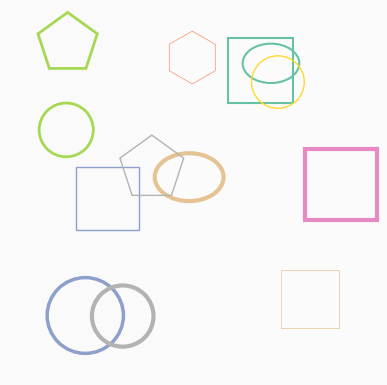[{"shape": "oval", "thickness": 1.5, "radius": 0.37, "center": [0.699, 0.835]}, {"shape": "square", "thickness": 1.5, "radius": 0.42, "center": [0.672, 0.817]}, {"shape": "hexagon", "thickness": 0.5, "radius": 0.34, "center": [0.496, 0.851]}, {"shape": "square", "thickness": 1, "radius": 0.41, "center": [0.277, 0.484]}, {"shape": "circle", "thickness": 2.5, "radius": 0.49, "center": [0.22, 0.181]}, {"shape": "square", "thickness": 3, "radius": 0.46, "center": [0.88, 0.52]}, {"shape": "circle", "thickness": 2, "radius": 0.35, "center": [0.171, 0.663]}, {"shape": "pentagon", "thickness": 2, "radius": 0.4, "center": [0.175, 0.887]}, {"shape": "circle", "thickness": 1, "radius": 0.34, "center": [0.717, 0.787]}, {"shape": "square", "thickness": 0.5, "radius": 0.38, "center": [0.8, 0.223]}, {"shape": "oval", "thickness": 3, "radius": 0.44, "center": [0.488, 0.54]}, {"shape": "pentagon", "thickness": 1, "radius": 0.43, "center": [0.392, 0.563]}, {"shape": "circle", "thickness": 3, "radius": 0.4, "center": [0.317, 0.179]}]